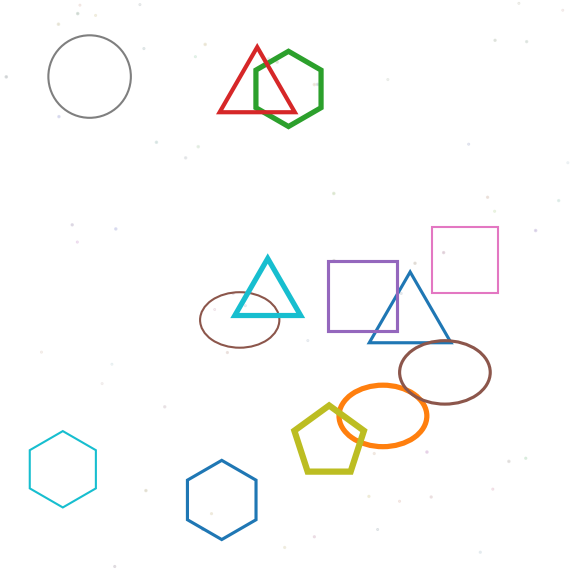[{"shape": "hexagon", "thickness": 1.5, "radius": 0.34, "center": [0.384, 0.133]}, {"shape": "triangle", "thickness": 1.5, "radius": 0.41, "center": [0.71, 0.446]}, {"shape": "oval", "thickness": 2.5, "radius": 0.38, "center": [0.663, 0.279]}, {"shape": "hexagon", "thickness": 2.5, "radius": 0.33, "center": [0.5, 0.845]}, {"shape": "triangle", "thickness": 2, "radius": 0.38, "center": [0.445, 0.842]}, {"shape": "square", "thickness": 1.5, "radius": 0.3, "center": [0.628, 0.486]}, {"shape": "oval", "thickness": 1.5, "radius": 0.39, "center": [0.77, 0.354]}, {"shape": "oval", "thickness": 1, "radius": 0.34, "center": [0.415, 0.445]}, {"shape": "square", "thickness": 1, "radius": 0.29, "center": [0.805, 0.549]}, {"shape": "circle", "thickness": 1, "radius": 0.36, "center": [0.155, 0.867]}, {"shape": "pentagon", "thickness": 3, "radius": 0.32, "center": [0.57, 0.234]}, {"shape": "triangle", "thickness": 2.5, "radius": 0.33, "center": [0.464, 0.486]}, {"shape": "hexagon", "thickness": 1, "radius": 0.33, "center": [0.109, 0.187]}]